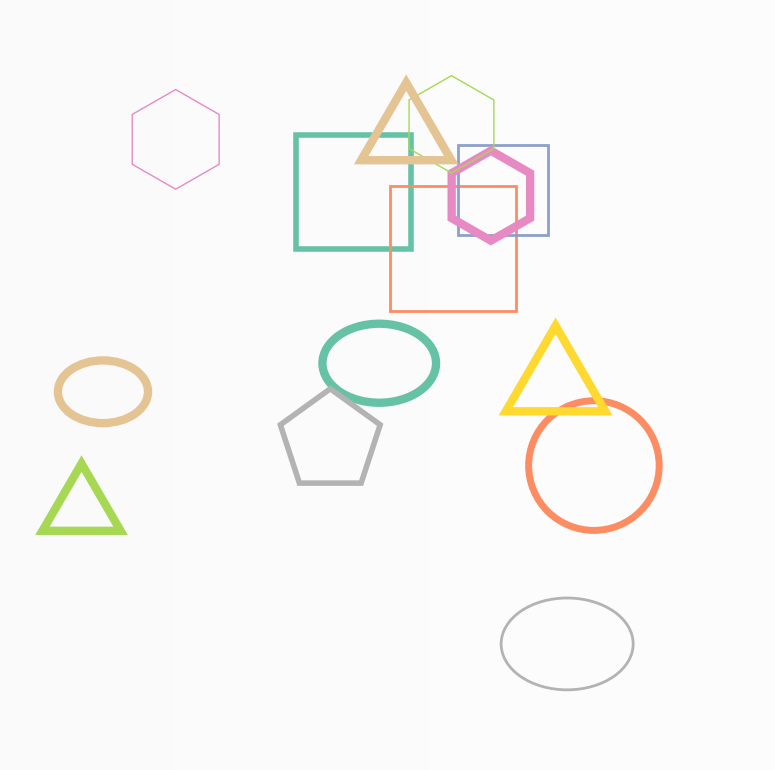[{"shape": "square", "thickness": 2, "radius": 0.37, "center": [0.456, 0.75]}, {"shape": "oval", "thickness": 3, "radius": 0.37, "center": [0.489, 0.528]}, {"shape": "square", "thickness": 1, "radius": 0.41, "center": [0.585, 0.677]}, {"shape": "circle", "thickness": 2.5, "radius": 0.42, "center": [0.766, 0.395]}, {"shape": "square", "thickness": 1, "radius": 0.29, "center": [0.649, 0.753]}, {"shape": "hexagon", "thickness": 3, "radius": 0.29, "center": [0.633, 0.746]}, {"shape": "hexagon", "thickness": 0.5, "radius": 0.32, "center": [0.227, 0.819]}, {"shape": "hexagon", "thickness": 0.5, "radius": 0.32, "center": [0.583, 0.839]}, {"shape": "triangle", "thickness": 3, "radius": 0.29, "center": [0.105, 0.34]}, {"shape": "triangle", "thickness": 3, "radius": 0.37, "center": [0.717, 0.503]}, {"shape": "oval", "thickness": 3, "radius": 0.29, "center": [0.133, 0.491]}, {"shape": "triangle", "thickness": 3, "radius": 0.34, "center": [0.524, 0.826]}, {"shape": "oval", "thickness": 1, "radius": 0.43, "center": [0.732, 0.164]}, {"shape": "pentagon", "thickness": 2, "radius": 0.34, "center": [0.426, 0.427]}]